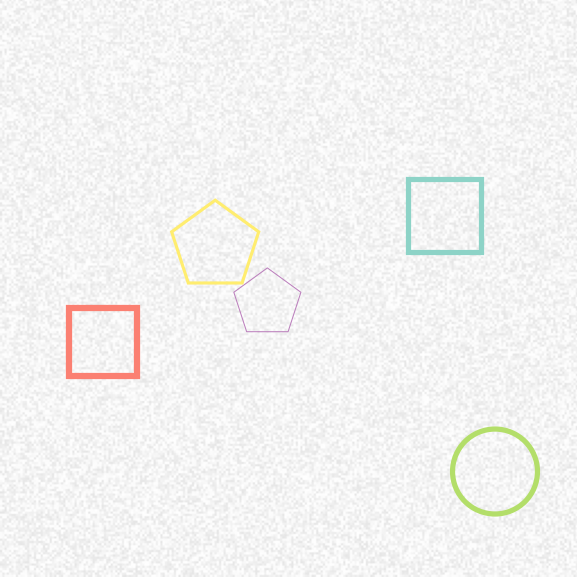[{"shape": "square", "thickness": 2.5, "radius": 0.31, "center": [0.77, 0.626]}, {"shape": "square", "thickness": 3, "radius": 0.29, "center": [0.178, 0.407]}, {"shape": "circle", "thickness": 2.5, "radius": 0.37, "center": [0.857, 0.183]}, {"shape": "pentagon", "thickness": 0.5, "radius": 0.31, "center": [0.463, 0.474]}, {"shape": "pentagon", "thickness": 1.5, "radius": 0.4, "center": [0.373, 0.573]}]